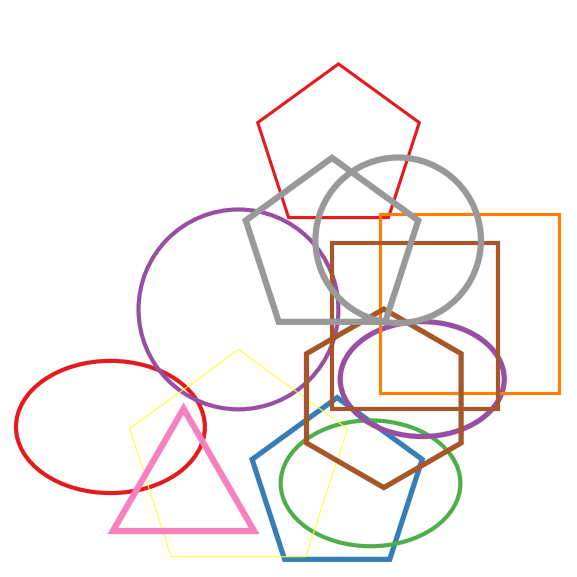[{"shape": "pentagon", "thickness": 1.5, "radius": 0.74, "center": [0.586, 0.741]}, {"shape": "oval", "thickness": 2, "radius": 0.82, "center": [0.191, 0.26]}, {"shape": "pentagon", "thickness": 2.5, "radius": 0.77, "center": [0.584, 0.156]}, {"shape": "oval", "thickness": 2, "radius": 0.78, "center": [0.642, 0.162]}, {"shape": "circle", "thickness": 2, "radius": 0.87, "center": [0.413, 0.463]}, {"shape": "oval", "thickness": 2.5, "radius": 0.71, "center": [0.731, 0.343]}, {"shape": "square", "thickness": 1.5, "radius": 0.77, "center": [0.813, 0.473]}, {"shape": "pentagon", "thickness": 0.5, "radius": 0.99, "center": [0.413, 0.196]}, {"shape": "hexagon", "thickness": 2.5, "radius": 0.77, "center": [0.665, 0.309]}, {"shape": "square", "thickness": 2, "radius": 0.72, "center": [0.718, 0.435]}, {"shape": "triangle", "thickness": 3, "radius": 0.71, "center": [0.318, 0.15]}, {"shape": "circle", "thickness": 3, "radius": 0.72, "center": [0.689, 0.583]}, {"shape": "pentagon", "thickness": 3, "radius": 0.79, "center": [0.575, 0.569]}]